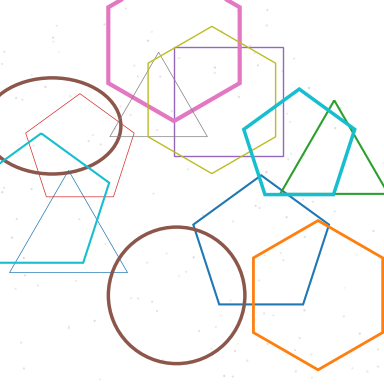[{"shape": "triangle", "thickness": 0.5, "radius": 0.89, "center": [0.178, 0.38]}, {"shape": "pentagon", "thickness": 1.5, "radius": 0.93, "center": [0.678, 0.359]}, {"shape": "hexagon", "thickness": 2, "radius": 0.97, "center": [0.826, 0.233]}, {"shape": "triangle", "thickness": 1.5, "radius": 0.81, "center": [0.868, 0.577]}, {"shape": "pentagon", "thickness": 0.5, "radius": 0.74, "center": [0.208, 0.609]}, {"shape": "square", "thickness": 1, "radius": 0.71, "center": [0.594, 0.735]}, {"shape": "circle", "thickness": 2.5, "radius": 0.89, "center": [0.459, 0.233]}, {"shape": "oval", "thickness": 2.5, "radius": 0.89, "center": [0.136, 0.673]}, {"shape": "hexagon", "thickness": 3, "radius": 0.99, "center": [0.452, 0.883]}, {"shape": "triangle", "thickness": 0.5, "radius": 0.73, "center": [0.412, 0.718]}, {"shape": "hexagon", "thickness": 1, "radius": 0.96, "center": [0.55, 0.74]}, {"shape": "pentagon", "thickness": 1.5, "radius": 0.93, "center": [0.107, 0.468]}, {"shape": "pentagon", "thickness": 2.5, "radius": 0.76, "center": [0.777, 0.617]}]